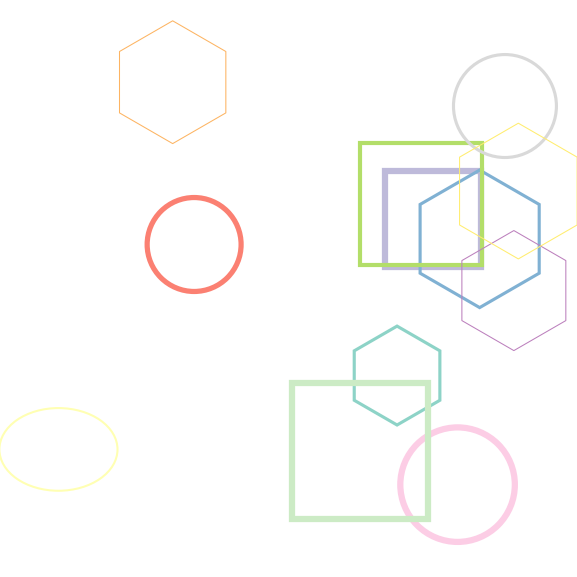[{"shape": "hexagon", "thickness": 1.5, "radius": 0.43, "center": [0.688, 0.349]}, {"shape": "oval", "thickness": 1, "radius": 0.51, "center": [0.101, 0.221]}, {"shape": "square", "thickness": 3, "radius": 0.42, "center": [0.75, 0.621]}, {"shape": "circle", "thickness": 2.5, "radius": 0.41, "center": [0.336, 0.576]}, {"shape": "hexagon", "thickness": 1.5, "radius": 0.6, "center": [0.831, 0.586]}, {"shape": "hexagon", "thickness": 0.5, "radius": 0.53, "center": [0.299, 0.857]}, {"shape": "square", "thickness": 2, "radius": 0.53, "center": [0.729, 0.646]}, {"shape": "circle", "thickness": 3, "radius": 0.5, "center": [0.792, 0.16]}, {"shape": "circle", "thickness": 1.5, "radius": 0.45, "center": [0.874, 0.816]}, {"shape": "hexagon", "thickness": 0.5, "radius": 0.52, "center": [0.89, 0.496]}, {"shape": "square", "thickness": 3, "radius": 0.58, "center": [0.623, 0.218]}, {"shape": "hexagon", "thickness": 0.5, "radius": 0.59, "center": [0.898, 0.668]}]